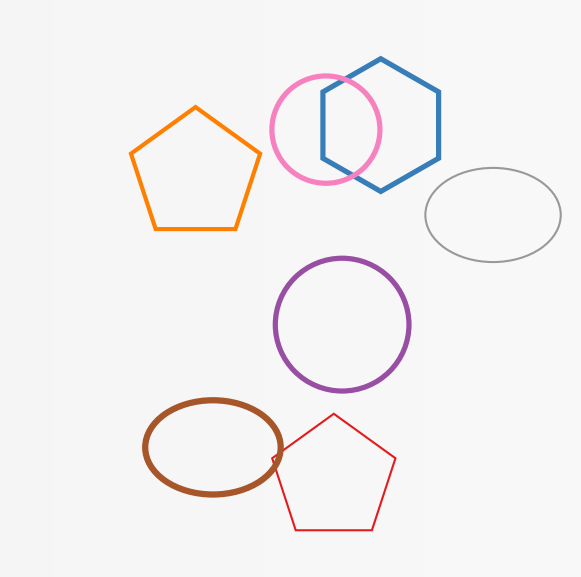[{"shape": "pentagon", "thickness": 1, "radius": 0.56, "center": [0.574, 0.171]}, {"shape": "hexagon", "thickness": 2.5, "radius": 0.57, "center": [0.655, 0.783]}, {"shape": "circle", "thickness": 2.5, "radius": 0.57, "center": [0.589, 0.437]}, {"shape": "pentagon", "thickness": 2, "radius": 0.58, "center": [0.336, 0.697]}, {"shape": "oval", "thickness": 3, "radius": 0.58, "center": [0.366, 0.224]}, {"shape": "circle", "thickness": 2.5, "radius": 0.46, "center": [0.561, 0.775]}, {"shape": "oval", "thickness": 1, "radius": 0.58, "center": [0.848, 0.627]}]